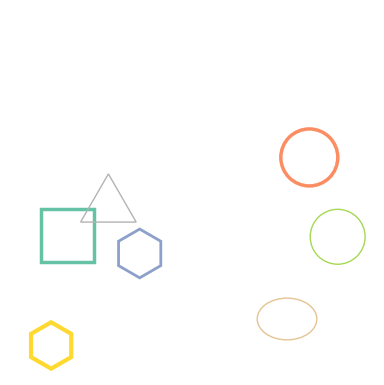[{"shape": "square", "thickness": 2.5, "radius": 0.34, "center": [0.175, 0.388]}, {"shape": "circle", "thickness": 2.5, "radius": 0.37, "center": [0.803, 0.591]}, {"shape": "hexagon", "thickness": 2, "radius": 0.32, "center": [0.363, 0.342]}, {"shape": "circle", "thickness": 1, "radius": 0.36, "center": [0.877, 0.385]}, {"shape": "hexagon", "thickness": 3, "radius": 0.3, "center": [0.133, 0.103]}, {"shape": "oval", "thickness": 1, "radius": 0.39, "center": [0.746, 0.171]}, {"shape": "triangle", "thickness": 1, "radius": 0.42, "center": [0.282, 0.465]}]